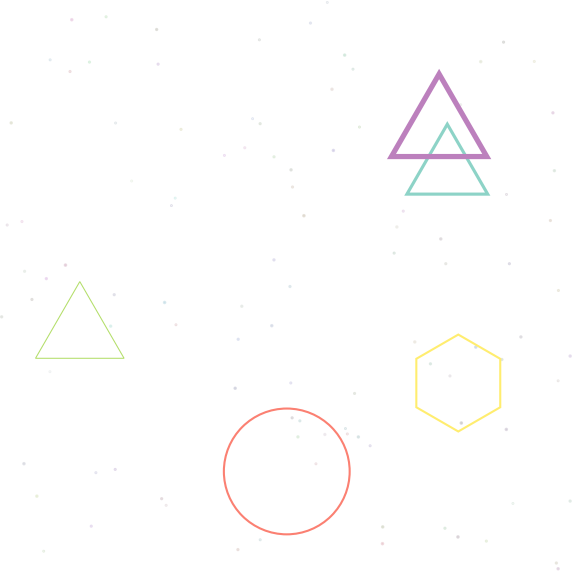[{"shape": "triangle", "thickness": 1.5, "radius": 0.4, "center": [0.775, 0.703]}, {"shape": "circle", "thickness": 1, "radius": 0.54, "center": [0.497, 0.183]}, {"shape": "triangle", "thickness": 0.5, "radius": 0.44, "center": [0.138, 0.423]}, {"shape": "triangle", "thickness": 2.5, "radius": 0.48, "center": [0.76, 0.776]}, {"shape": "hexagon", "thickness": 1, "radius": 0.42, "center": [0.794, 0.336]}]